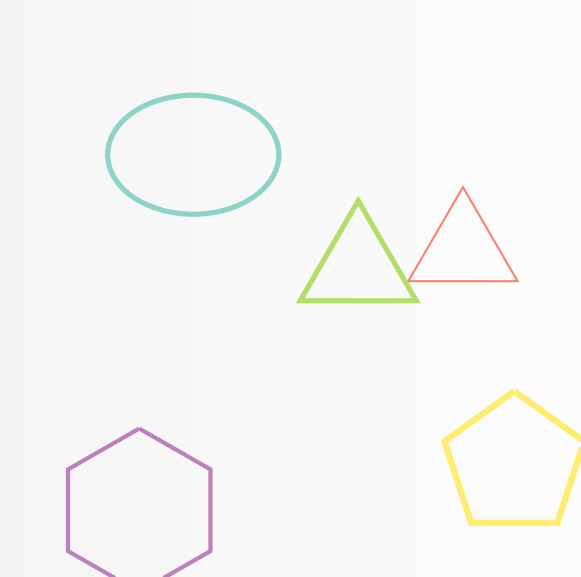[{"shape": "oval", "thickness": 2.5, "radius": 0.74, "center": [0.332, 0.731]}, {"shape": "triangle", "thickness": 1, "radius": 0.54, "center": [0.796, 0.567]}, {"shape": "triangle", "thickness": 2.5, "radius": 0.58, "center": [0.616, 0.536]}, {"shape": "hexagon", "thickness": 2, "radius": 0.71, "center": [0.24, 0.116]}, {"shape": "pentagon", "thickness": 3, "radius": 0.63, "center": [0.885, 0.196]}]